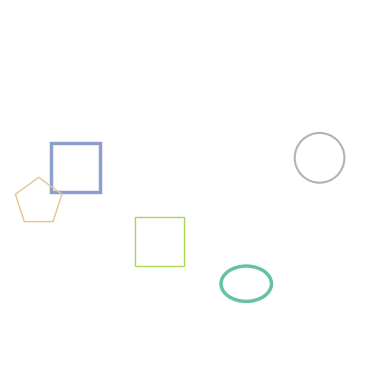[{"shape": "oval", "thickness": 2.5, "radius": 0.33, "center": [0.64, 0.263]}, {"shape": "square", "thickness": 2.5, "radius": 0.32, "center": [0.197, 0.565]}, {"shape": "square", "thickness": 1, "radius": 0.32, "center": [0.415, 0.373]}, {"shape": "pentagon", "thickness": 1, "radius": 0.32, "center": [0.1, 0.476]}, {"shape": "circle", "thickness": 1.5, "radius": 0.32, "center": [0.83, 0.59]}]